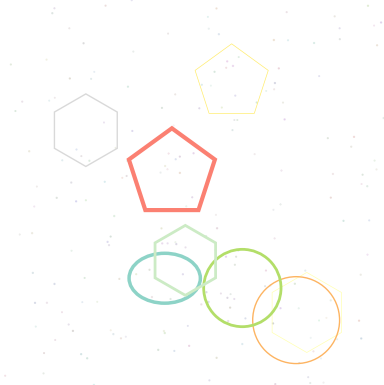[{"shape": "oval", "thickness": 2.5, "radius": 0.46, "center": [0.428, 0.277]}, {"shape": "hexagon", "thickness": 0.5, "radius": 0.52, "center": [0.797, 0.188]}, {"shape": "pentagon", "thickness": 3, "radius": 0.59, "center": [0.446, 0.549]}, {"shape": "circle", "thickness": 1, "radius": 0.56, "center": [0.769, 0.168]}, {"shape": "circle", "thickness": 2, "radius": 0.5, "center": [0.629, 0.252]}, {"shape": "hexagon", "thickness": 1, "radius": 0.47, "center": [0.223, 0.662]}, {"shape": "hexagon", "thickness": 2, "radius": 0.45, "center": [0.481, 0.324]}, {"shape": "pentagon", "thickness": 0.5, "radius": 0.5, "center": [0.602, 0.786]}]